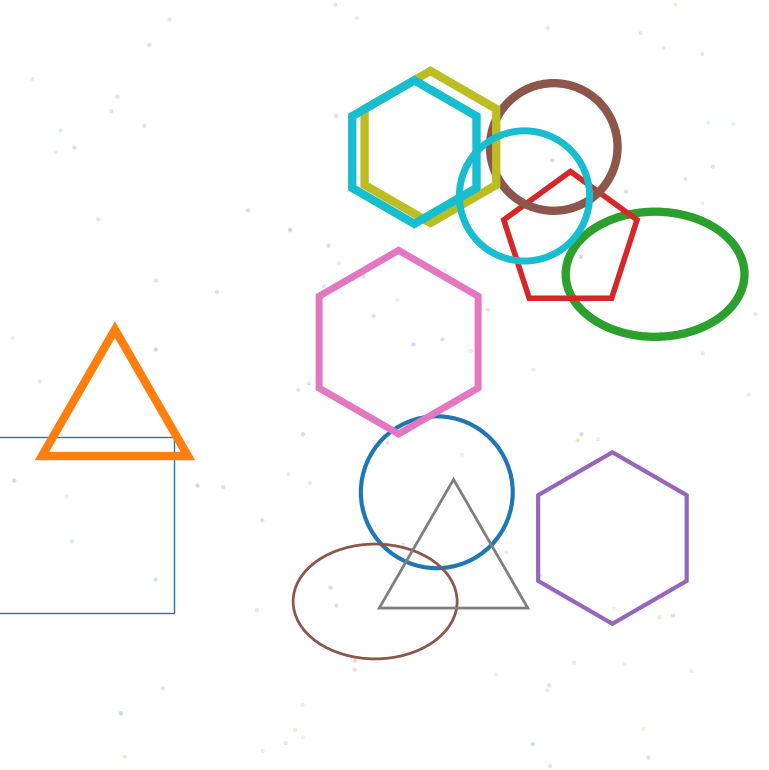[{"shape": "circle", "thickness": 1.5, "radius": 0.49, "center": [0.567, 0.361]}, {"shape": "square", "thickness": 0.5, "radius": 0.57, "center": [0.112, 0.318]}, {"shape": "triangle", "thickness": 3, "radius": 0.55, "center": [0.149, 0.462]}, {"shape": "oval", "thickness": 3, "radius": 0.58, "center": [0.851, 0.644]}, {"shape": "pentagon", "thickness": 2, "radius": 0.46, "center": [0.741, 0.686]}, {"shape": "hexagon", "thickness": 1.5, "radius": 0.56, "center": [0.795, 0.301]}, {"shape": "circle", "thickness": 3, "radius": 0.41, "center": [0.719, 0.809]}, {"shape": "oval", "thickness": 1, "radius": 0.53, "center": [0.487, 0.219]}, {"shape": "hexagon", "thickness": 2.5, "radius": 0.6, "center": [0.518, 0.556]}, {"shape": "triangle", "thickness": 1, "radius": 0.56, "center": [0.589, 0.266]}, {"shape": "hexagon", "thickness": 3, "radius": 0.49, "center": [0.559, 0.809]}, {"shape": "circle", "thickness": 2.5, "radius": 0.42, "center": [0.681, 0.746]}, {"shape": "hexagon", "thickness": 3, "radius": 0.47, "center": [0.538, 0.802]}]